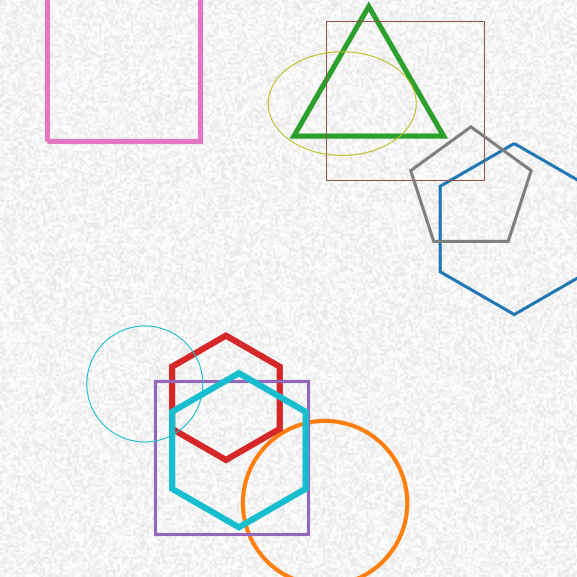[{"shape": "hexagon", "thickness": 1.5, "radius": 0.74, "center": [0.891, 0.603]}, {"shape": "circle", "thickness": 2, "radius": 0.71, "center": [0.563, 0.128]}, {"shape": "triangle", "thickness": 2.5, "radius": 0.75, "center": [0.639, 0.838]}, {"shape": "hexagon", "thickness": 3, "radius": 0.54, "center": [0.391, 0.31]}, {"shape": "square", "thickness": 1.5, "radius": 0.66, "center": [0.401, 0.207]}, {"shape": "square", "thickness": 0.5, "radius": 0.68, "center": [0.701, 0.825]}, {"shape": "square", "thickness": 2.5, "radius": 0.66, "center": [0.214, 0.887]}, {"shape": "pentagon", "thickness": 1.5, "radius": 0.55, "center": [0.815, 0.67]}, {"shape": "oval", "thickness": 0.5, "radius": 0.64, "center": [0.593, 0.82]}, {"shape": "circle", "thickness": 0.5, "radius": 0.5, "center": [0.251, 0.334]}, {"shape": "hexagon", "thickness": 3, "radius": 0.67, "center": [0.414, 0.219]}]